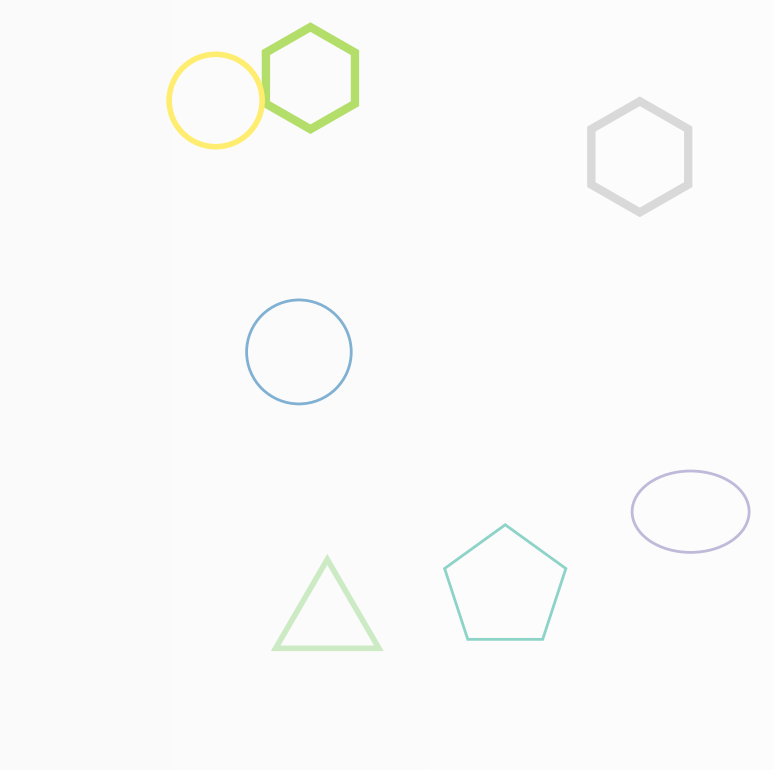[{"shape": "pentagon", "thickness": 1, "radius": 0.41, "center": [0.652, 0.236]}, {"shape": "oval", "thickness": 1, "radius": 0.38, "center": [0.891, 0.335]}, {"shape": "circle", "thickness": 1, "radius": 0.34, "center": [0.386, 0.543]}, {"shape": "hexagon", "thickness": 3, "radius": 0.33, "center": [0.401, 0.899]}, {"shape": "hexagon", "thickness": 3, "radius": 0.36, "center": [0.826, 0.796]}, {"shape": "triangle", "thickness": 2, "radius": 0.38, "center": [0.422, 0.197]}, {"shape": "circle", "thickness": 2, "radius": 0.3, "center": [0.278, 0.869]}]